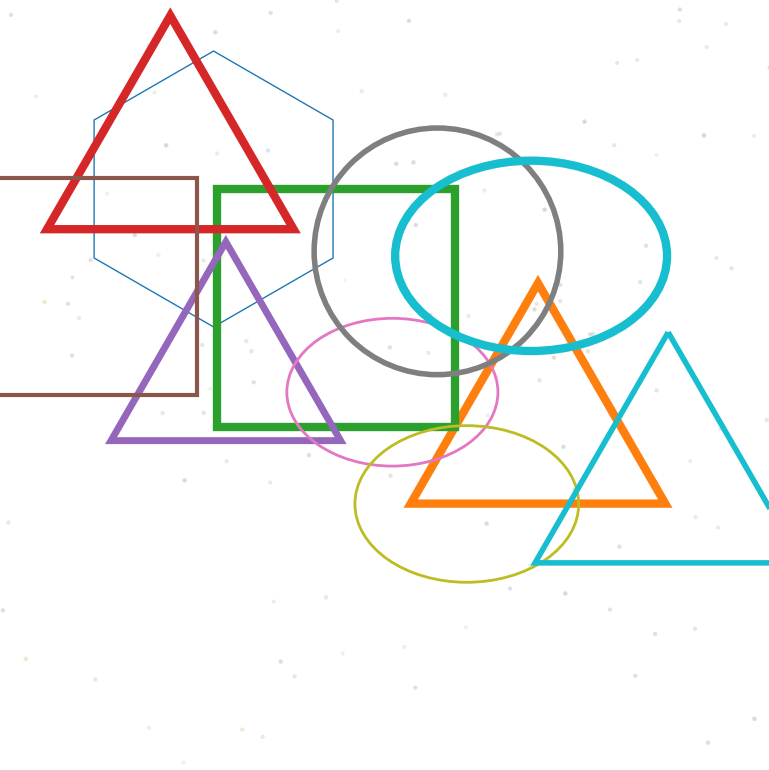[{"shape": "hexagon", "thickness": 0.5, "radius": 0.9, "center": [0.277, 0.755]}, {"shape": "triangle", "thickness": 3, "radius": 0.95, "center": [0.699, 0.441]}, {"shape": "square", "thickness": 3, "radius": 0.77, "center": [0.436, 0.6]}, {"shape": "triangle", "thickness": 3, "radius": 0.92, "center": [0.221, 0.795]}, {"shape": "triangle", "thickness": 2.5, "radius": 0.86, "center": [0.293, 0.514]}, {"shape": "square", "thickness": 1.5, "radius": 0.7, "center": [0.115, 0.628]}, {"shape": "oval", "thickness": 1, "radius": 0.69, "center": [0.51, 0.491]}, {"shape": "circle", "thickness": 2, "radius": 0.8, "center": [0.568, 0.674]}, {"shape": "oval", "thickness": 1, "radius": 0.73, "center": [0.606, 0.345]}, {"shape": "oval", "thickness": 3, "radius": 0.88, "center": [0.69, 0.668]}, {"shape": "triangle", "thickness": 2, "radius": 1.0, "center": [0.868, 0.369]}]